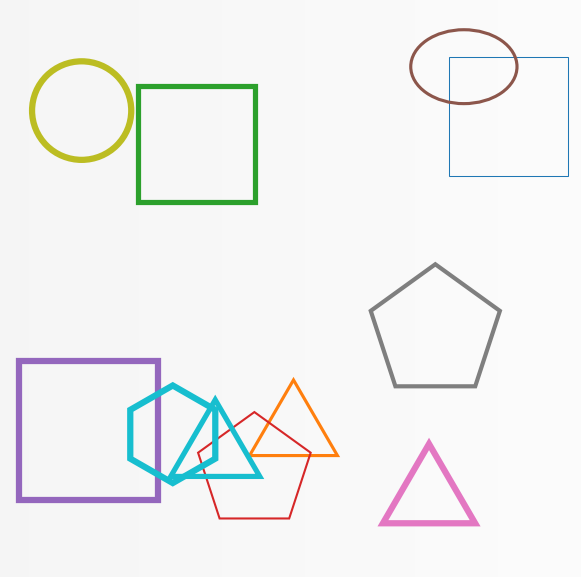[{"shape": "square", "thickness": 0.5, "radius": 0.51, "center": [0.875, 0.797]}, {"shape": "triangle", "thickness": 1.5, "radius": 0.44, "center": [0.505, 0.254]}, {"shape": "square", "thickness": 2.5, "radius": 0.5, "center": [0.338, 0.75]}, {"shape": "pentagon", "thickness": 1, "radius": 0.51, "center": [0.438, 0.184]}, {"shape": "square", "thickness": 3, "radius": 0.6, "center": [0.153, 0.254]}, {"shape": "oval", "thickness": 1.5, "radius": 0.46, "center": [0.798, 0.884]}, {"shape": "triangle", "thickness": 3, "radius": 0.46, "center": [0.738, 0.139]}, {"shape": "pentagon", "thickness": 2, "radius": 0.58, "center": [0.749, 0.425]}, {"shape": "circle", "thickness": 3, "radius": 0.43, "center": [0.14, 0.808]}, {"shape": "hexagon", "thickness": 3, "radius": 0.42, "center": [0.297, 0.247]}, {"shape": "triangle", "thickness": 2.5, "radius": 0.44, "center": [0.37, 0.218]}]